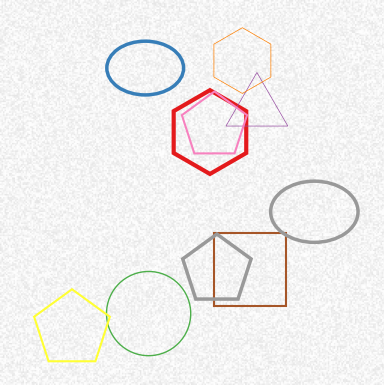[{"shape": "hexagon", "thickness": 3, "radius": 0.54, "center": [0.545, 0.657]}, {"shape": "oval", "thickness": 2.5, "radius": 0.5, "center": [0.377, 0.823]}, {"shape": "circle", "thickness": 1, "radius": 0.55, "center": [0.386, 0.186]}, {"shape": "triangle", "thickness": 0.5, "radius": 0.46, "center": [0.667, 0.719]}, {"shape": "hexagon", "thickness": 0.5, "radius": 0.43, "center": [0.63, 0.843]}, {"shape": "pentagon", "thickness": 1.5, "radius": 0.52, "center": [0.187, 0.145]}, {"shape": "square", "thickness": 1.5, "radius": 0.47, "center": [0.65, 0.3]}, {"shape": "pentagon", "thickness": 1.5, "radius": 0.44, "center": [0.557, 0.674]}, {"shape": "oval", "thickness": 2.5, "radius": 0.57, "center": [0.816, 0.45]}, {"shape": "pentagon", "thickness": 2.5, "radius": 0.47, "center": [0.563, 0.299]}]